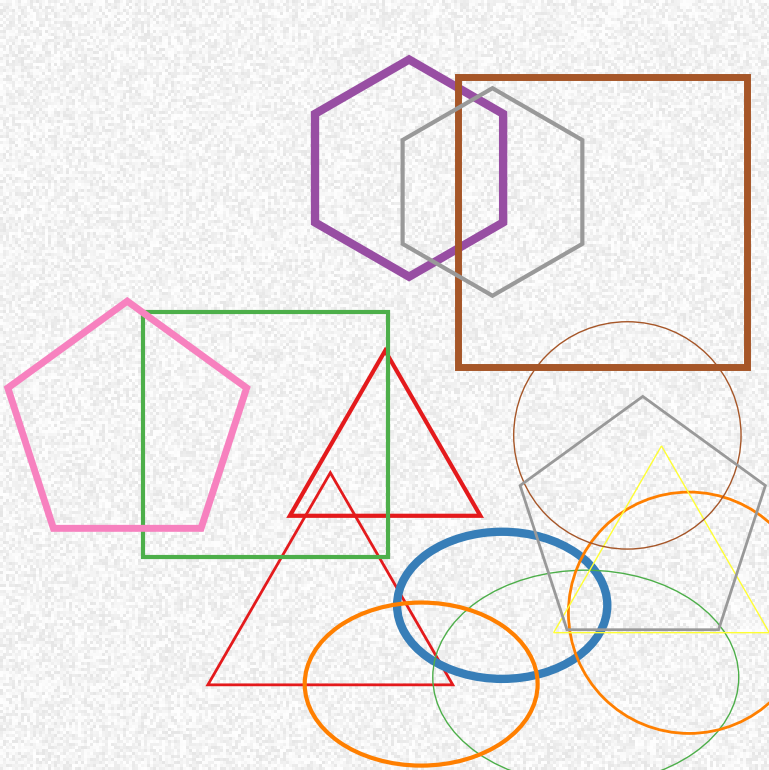[{"shape": "triangle", "thickness": 1, "radius": 0.92, "center": [0.429, 0.202]}, {"shape": "triangle", "thickness": 1.5, "radius": 0.71, "center": [0.5, 0.402]}, {"shape": "oval", "thickness": 3, "radius": 0.68, "center": [0.652, 0.214]}, {"shape": "oval", "thickness": 0.5, "radius": 0.99, "center": [0.761, 0.12]}, {"shape": "square", "thickness": 1.5, "radius": 0.8, "center": [0.345, 0.436]}, {"shape": "hexagon", "thickness": 3, "radius": 0.71, "center": [0.531, 0.782]}, {"shape": "oval", "thickness": 1.5, "radius": 0.76, "center": [0.547, 0.112]}, {"shape": "circle", "thickness": 1, "radius": 0.78, "center": [0.895, 0.204]}, {"shape": "triangle", "thickness": 0.5, "radius": 0.81, "center": [0.859, 0.259]}, {"shape": "square", "thickness": 2.5, "radius": 0.94, "center": [0.783, 0.712]}, {"shape": "circle", "thickness": 0.5, "radius": 0.74, "center": [0.815, 0.435]}, {"shape": "pentagon", "thickness": 2.5, "radius": 0.82, "center": [0.165, 0.446]}, {"shape": "hexagon", "thickness": 1.5, "radius": 0.67, "center": [0.64, 0.751]}, {"shape": "pentagon", "thickness": 1, "radius": 0.84, "center": [0.835, 0.318]}]